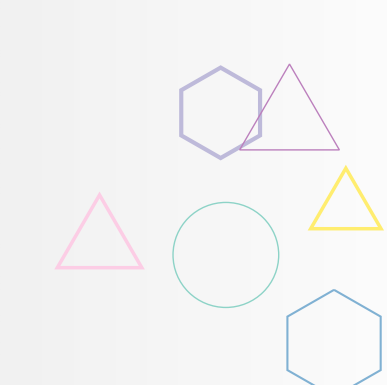[{"shape": "circle", "thickness": 1, "radius": 0.68, "center": [0.583, 0.338]}, {"shape": "hexagon", "thickness": 3, "radius": 0.59, "center": [0.569, 0.707]}, {"shape": "hexagon", "thickness": 1.5, "radius": 0.69, "center": [0.862, 0.108]}, {"shape": "triangle", "thickness": 2.5, "radius": 0.63, "center": [0.257, 0.368]}, {"shape": "triangle", "thickness": 1, "radius": 0.74, "center": [0.747, 0.685]}, {"shape": "triangle", "thickness": 2.5, "radius": 0.52, "center": [0.893, 0.458]}]